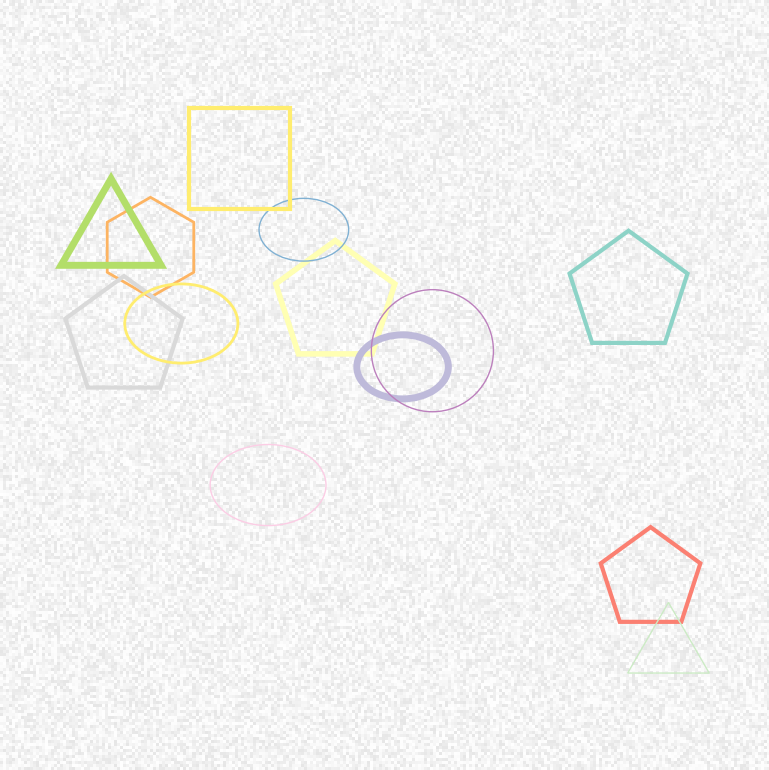[{"shape": "pentagon", "thickness": 1.5, "radius": 0.4, "center": [0.816, 0.62]}, {"shape": "pentagon", "thickness": 2, "radius": 0.41, "center": [0.435, 0.606]}, {"shape": "oval", "thickness": 2.5, "radius": 0.3, "center": [0.523, 0.524]}, {"shape": "pentagon", "thickness": 1.5, "radius": 0.34, "center": [0.845, 0.247]}, {"shape": "oval", "thickness": 0.5, "radius": 0.29, "center": [0.395, 0.702]}, {"shape": "hexagon", "thickness": 1, "radius": 0.32, "center": [0.195, 0.679]}, {"shape": "triangle", "thickness": 2.5, "radius": 0.37, "center": [0.144, 0.693]}, {"shape": "oval", "thickness": 0.5, "radius": 0.38, "center": [0.348, 0.37]}, {"shape": "pentagon", "thickness": 1.5, "radius": 0.4, "center": [0.161, 0.561]}, {"shape": "circle", "thickness": 0.5, "radius": 0.4, "center": [0.562, 0.545]}, {"shape": "triangle", "thickness": 0.5, "radius": 0.31, "center": [0.868, 0.156]}, {"shape": "oval", "thickness": 1, "radius": 0.37, "center": [0.235, 0.58]}, {"shape": "square", "thickness": 1.5, "radius": 0.33, "center": [0.311, 0.794]}]